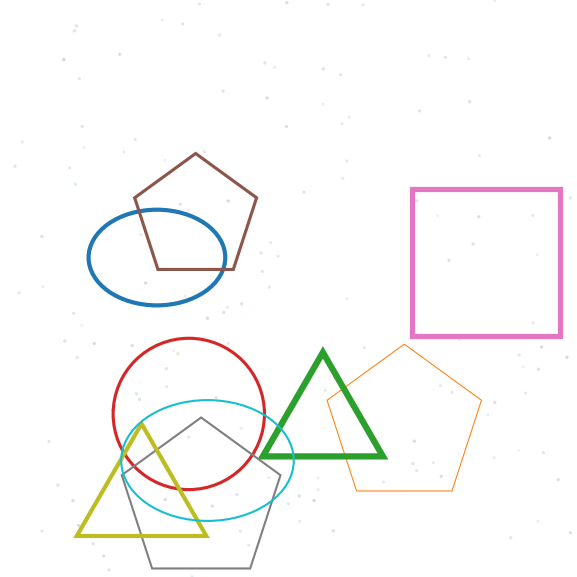[{"shape": "oval", "thickness": 2, "radius": 0.59, "center": [0.272, 0.553]}, {"shape": "pentagon", "thickness": 0.5, "radius": 0.7, "center": [0.7, 0.263]}, {"shape": "triangle", "thickness": 3, "radius": 0.6, "center": [0.559, 0.269]}, {"shape": "circle", "thickness": 1.5, "radius": 0.66, "center": [0.327, 0.282]}, {"shape": "pentagon", "thickness": 1.5, "radius": 0.55, "center": [0.339, 0.622]}, {"shape": "square", "thickness": 2.5, "radius": 0.64, "center": [0.842, 0.544]}, {"shape": "pentagon", "thickness": 1, "radius": 0.72, "center": [0.348, 0.132]}, {"shape": "triangle", "thickness": 2, "radius": 0.65, "center": [0.245, 0.136]}, {"shape": "oval", "thickness": 1, "radius": 0.75, "center": [0.359, 0.202]}]